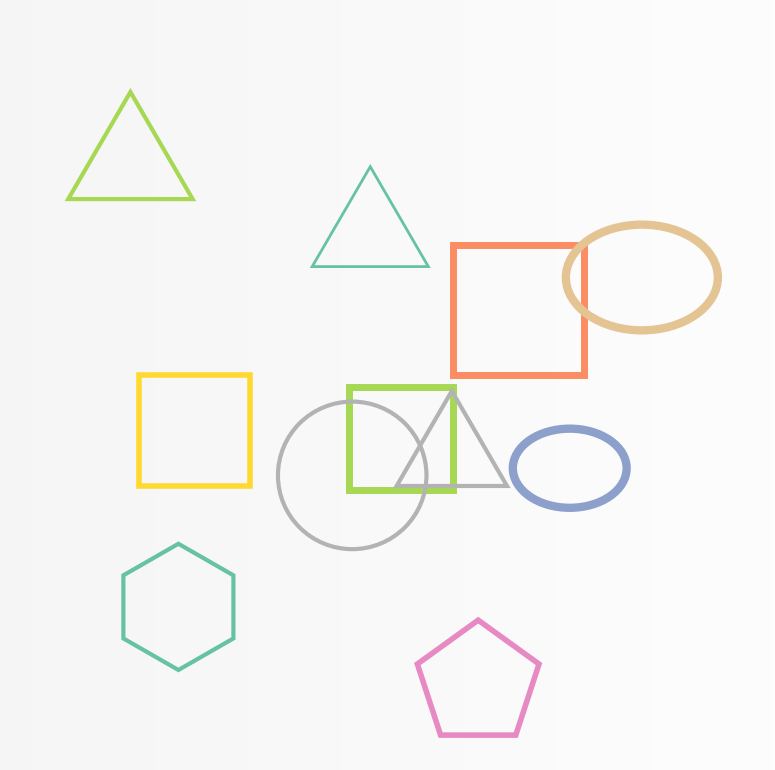[{"shape": "triangle", "thickness": 1, "radius": 0.43, "center": [0.478, 0.697]}, {"shape": "hexagon", "thickness": 1.5, "radius": 0.41, "center": [0.23, 0.212]}, {"shape": "square", "thickness": 2.5, "radius": 0.42, "center": [0.669, 0.597]}, {"shape": "oval", "thickness": 3, "radius": 0.37, "center": [0.735, 0.392]}, {"shape": "pentagon", "thickness": 2, "radius": 0.41, "center": [0.617, 0.112]}, {"shape": "triangle", "thickness": 1.5, "radius": 0.46, "center": [0.168, 0.788]}, {"shape": "square", "thickness": 2.5, "radius": 0.33, "center": [0.517, 0.431]}, {"shape": "square", "thickness": 2, "radius": 0.36, "center": [0.251, 0.441]}, {"shape": "oval", "thickness": 3, "radius": 0.49, "center": [0.828, 0.64]}, {"shape": "triangle", "thickness": 1.5, "radius": 0.41, "center": [0.583, 0.41]}, {"shape": "circle", "thickness": 1.5, "radius": 0.48, "center": [0.454, 0.383]}]